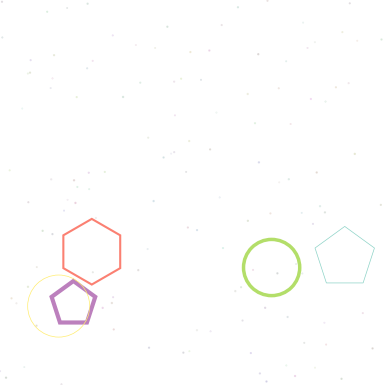[{"shape": "pentagon", "thickness": 0.5, "radius": 0.41, "center": [0.895, 0.331]}, {"shape": "hexagon", "thickness": 1.5, "radius": 0.43, "center": [0.238, 0.346]}, {"shape": "circle", "thickness": 2.5, "radius": 0.36, "center": [0.706, 0.305]}, {"shape": "pentagon", "thickness": 3, "radius": 0.3, "center": [0.191, 0.211]}, {"shape": "circle", "thickness": 0.5, "radius": 0.4, "center": [0.152, 0.205]}]